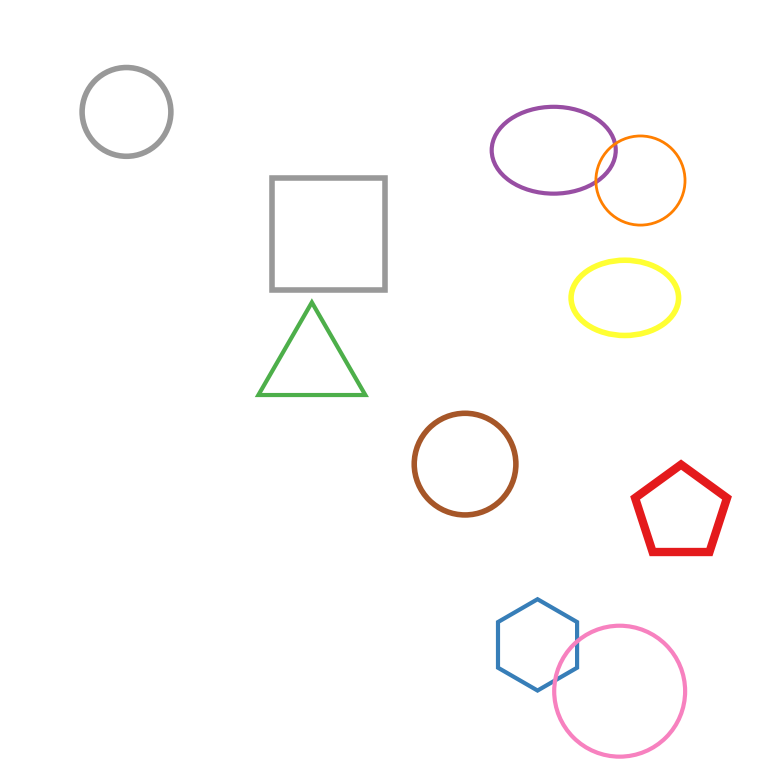[{"shape": "pentagon", "thickness": 3, "radius": 0.31, "center": [0.884, 0.334]}, {"shape": "hexagon", "thickness": 1.5, "radius": 0.3, "center": [0.698, 0.162]}, {"shape": "triangle", "thickness": 1.5, "radius": 0.4, "center": [0.405, 0.527]}, {"shape": "oval", "thickness": 1.5, "radius": 0.4, "center": [0.719, 0.805]}, {"shape": "circle", "thickness": 1, "radius": 0.29, "center": [0.832, 0.766]}, {"shape": "oval", "thickness": 2, "radius": 0.35, "center": [0.811, 0.613]}, {"shape": "circle", "thickness": 2, "radius": 0.33, "center": [0.604, 0.397]}, {"shape": "circle", "thickness": 1.5, "radius": 0.43, "center": [0.805, 0.102]}, {"shape": "square", "thickness": 2, "radius": 0.37, "center": [0.427, 0.696]}, {"shape": "circle", "thickness": 2, "radius": 0.29, "center": [0.164, 0.855]}]